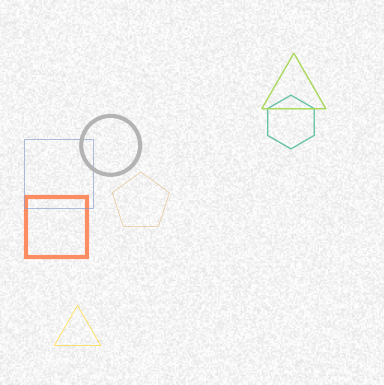[{"shape": "hexagon", "thickness": 1, "radius": 0.35, "center": [0.756, 0.683]}, {"shape": "square", "thickness": 3, "radius": 0.39, "center": [0.146, 0.411]}, {"shape": "square", "thickness": 0.5, "radius": 0.45, "center": [0.153, 0.549]}, {"shape": "triangle", "thickness": 1, "radius": 0.48, "center": [0.763, 0.766]}, {"shape": "triangle", "thickness": 0.5, "radius": 0.35, "center": [0.201, 0.137]}, {"shape": "pentagon", "thickness": 0.5, "radius": 0.39, "center": [0.366, 0.475]}, {"shape": "circle", "thickness": 3, "radius": 0.38, "center": [0.287, 0.622]}]